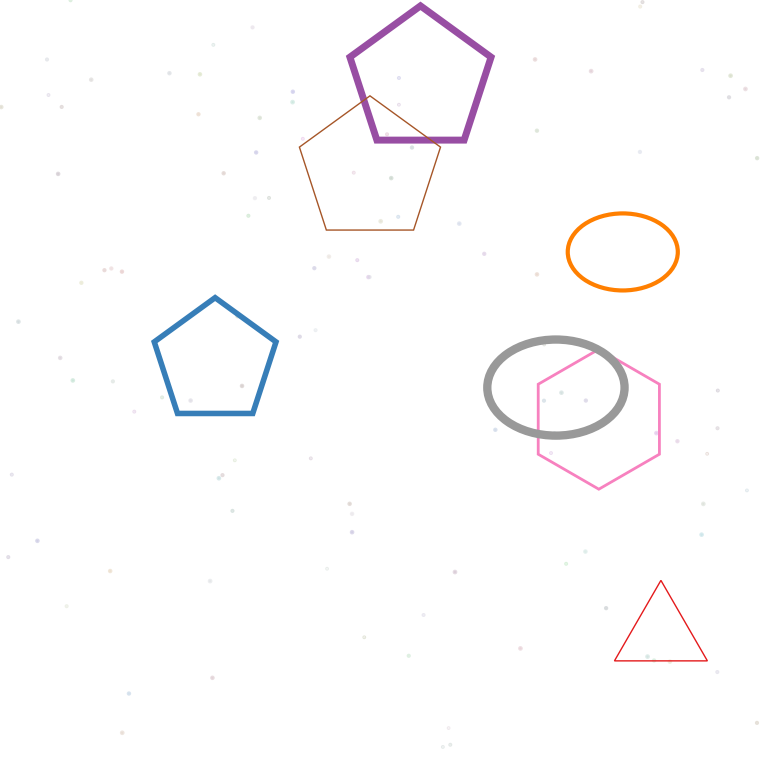[{"shape": "triangle", "thickness": 0.5, "radius": 0.35, "center": [0.858, 0.177]}, {"shape": "pentagon", "thickness": 2, "radius": 0.42, "center": [0.279, 0.53]}, {"shape": "pentagon", "thickness": 2.5, "radius": 0.48, "center": [0.546, 0.896]}, {"shape": "oval", "thickness": 1.5, "radius": 0.36, "center": [0.809, 0.673]}, {"shape": "pentagon", "thickness": 0.5, "radius": 0.48, "center": [0.48, 0.779]}, {"shape": "hexagon", "thickness": 1, "radius": 0.45, "center": [0.778, 0.456]}, {"shape": "oval", "thickness": 3, "radius": 0.45, "center": [0.722, 0.497]}]